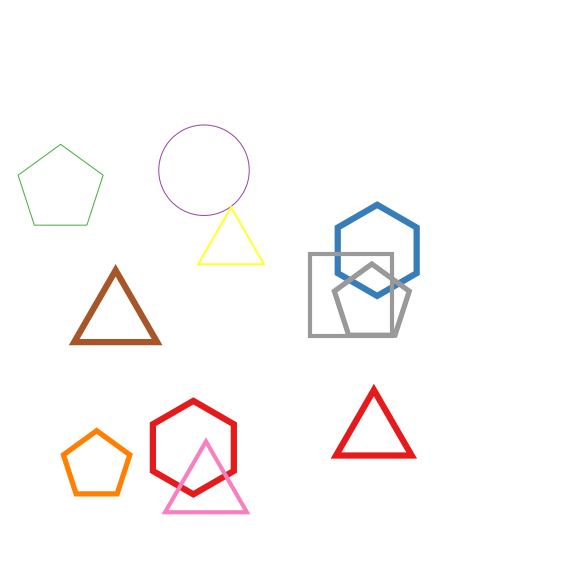[{"shape": "triangle", "thickness": 3, "radius": 0.38, "center": [0.647, 0.248]}, {"shape": "hexagon", "thickness": 3, "radius": 0.4, "center": [0.335, 0.224]}, {"shape": "hexagon", "thickness": 3, "radius": 0.39, "center": [0.653, 0.566]}, {"shape": "pentagon", "thickness": 0.5, "radius": 0.39, "center": [0.105, 0.672]}, {"shape": "circle", "thickness": 0.5, "radius": 0.39, "center": [0.353, 0.704]}, {"shape": "pentagon", "thickness": 2.5, "radius": 0.3, "center": [0.167, 0.193]}, {"shape": "triangle", "thickness": 1, "radius": 0.33, "center": [0.4, 0.574]}, {"shape": "triangle", "thickness": 3, "radius": 0.41, "center": [0.2, 0.448]}, {"shape": "triangle", "thickness": 2, "radius": 0.41, "center": [0.357, 0.153]}, {"shape": "pentagon", "thickness": 2.5, "radius": 0.34, "center": [0.644, 0.474]}, {"shape": "square", "thickness": 2, "radius": 0.35, "center": [0.608, 0.489]}]